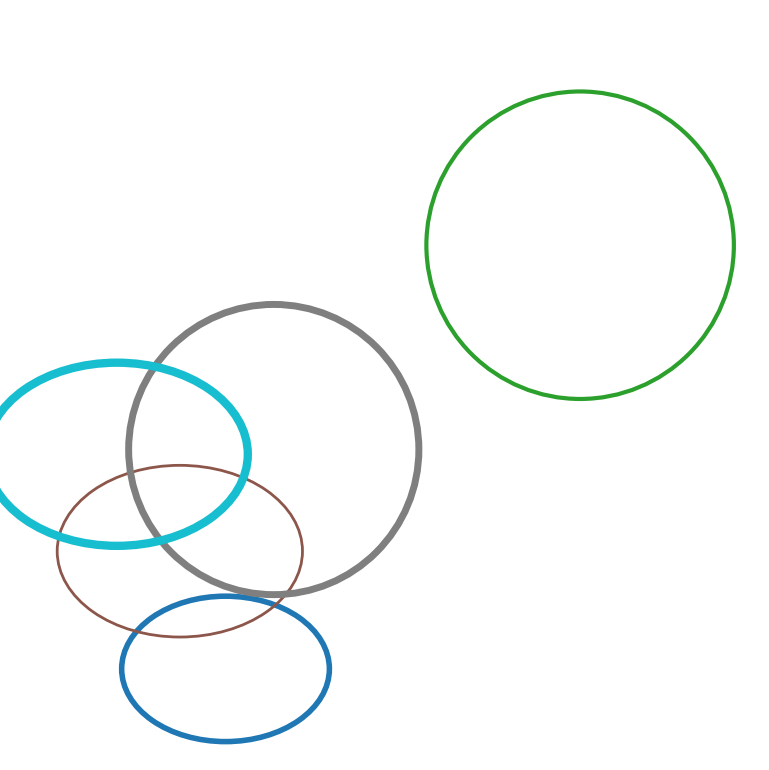[{"shape": "oval", "thickness": 2, "radius": 0.67, "center": [0.293, 0.131]}, {"shape": "circle", "thickness": 1.5, "radius": 1.0, "center": [0.753, 0.682]}, {"shape": "oval", "thickness": 1, "radius": 0.8, "center": [0.234, 0.284]}, {"shape": "circle", "thickness": 2.5, "radius": 0.94, "center": [0.356, 0.416]}, {"shape": "oval", "thickness": 3, "radius": 0.85, "center": [0.152, 0.41]}]